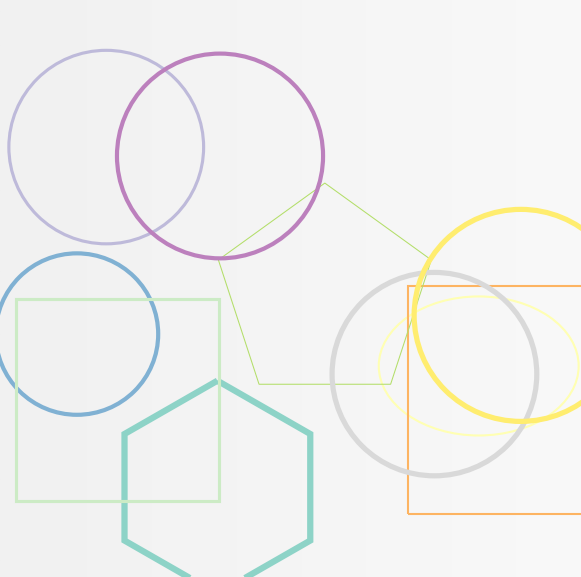[{"shape": "hexagon", "thickness": 3, "radius": 0.92, "center": [0.374, 0.155]}, {"shape": "oval", "thickness": 1, "radius": 0.86, "center": [0.824, 0.365]}, {"shape": "circle", "thickness": 1.5, "radius": 0.84, "center": [0.183, 0.744]}, {"shape": "circle", "thickness": 2, "radius": 0.7, "center": [0.132, 0.421]}, {"shape": "square", "thickness": 1, "radius": 0.99, "center": [0.899, 0.307]}, {"shape": "pentagon", "thickness": 0.5, "radius": 0.96, "center": [0.559, 0.49]}, {"shape": "circle", "thickness": 2.5, "radius": 0.88, "center": [0.747, 0.351]}, {"shape": "circle", "thickness": 2, "radius": 0.89, "center": [0.379, 0.729]}, {"shape": "square", "thickness": 1.5, "radius": 0.87, "center": [0.202, 0.307]}, {"shape": "circle", "thickness": 2.5, "radius": 0.92, "center": [0.896, 0.453]}]